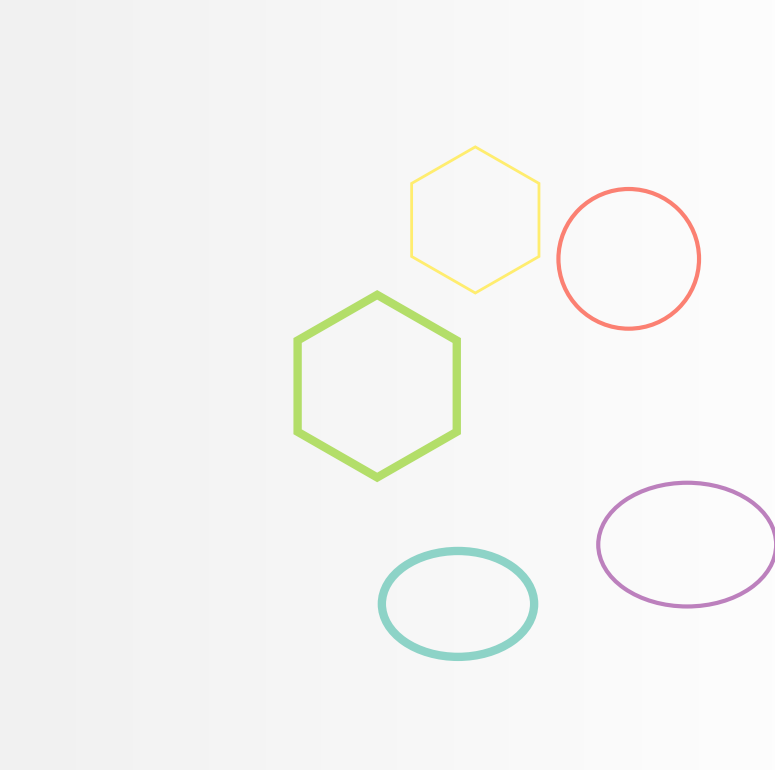[{"shape": "oval", "thickness": 3, "radius": 0.49, "center": [0.591, 0.216]}, {"shape": "circle", "thickness": 1.5, "radius": 0.45, "center": [0.811, 0.664]}, {"shape": "hexagon", "thickness": 3, "radius": 0.59, "center": [0.487, 0.499]}, {"shape": "oval", "thickness": 1.5, "radius": 0.57, "center": [0.887, 0.293]}, {"shape": "hexagon", "thickness": 1, "radius": 0.47, "center": [0.613, 0.714]}]